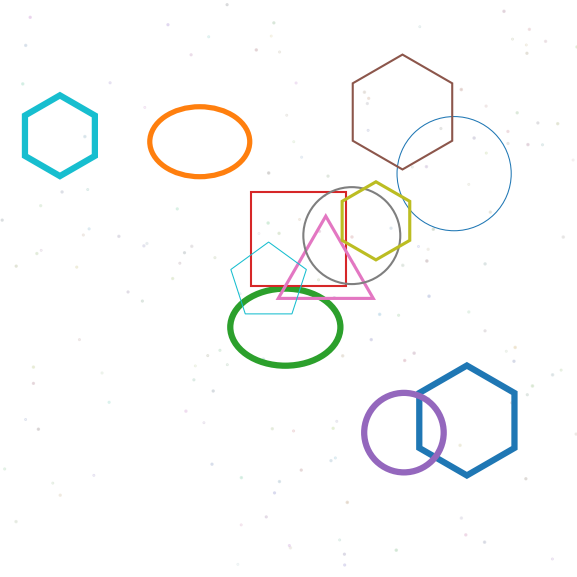[{"shape": "circle", "thickness": 0.5, "radius": 0.49, "center": [0.786, 0.698]}, {"shape": "hexagon", "thickness": 3, "radius": 0.48, "center": [0.808, 0.271]}, {"shape": "oval", "thickness": 2.5, "radius": 0.43, "center": [0.346, 0.754]}, {"shape": "oval", "thickness": 3, "radius": 0.48, "center": [0.494, 0.433]}, {"shape": "square", "thickness": 1, "radius": 0.41, "center": [0.517, 0.585]}, {"shape": "circle", "thickness": 3, "radius": 0.34, "center": [0.699, 0.25]}, {"shape": "hexagon", "thickness": 1, "radius": 0.5, "center": [0.697, 0.805]}, {"shape": "triangle", "thickness": 1.5, "radius": 0.47, "center": [0.564, 0.53]}, {"shape": "circle", "thickness": 1, "radius": 0.42, "center": [0.609, 0.591]}, {"shape": "hexagon", "thickness": 1.5, "radius": 0.34, "center": [0.651, 0.617]}, {"shape": "hexagon", "thickness": 3, "radius": 0.35, "center": [0.104, 0.764]}, {"shape": "pentagon", "thickness": 0.5, "radius": 0.34, "center": [0.465, 0.511]}]